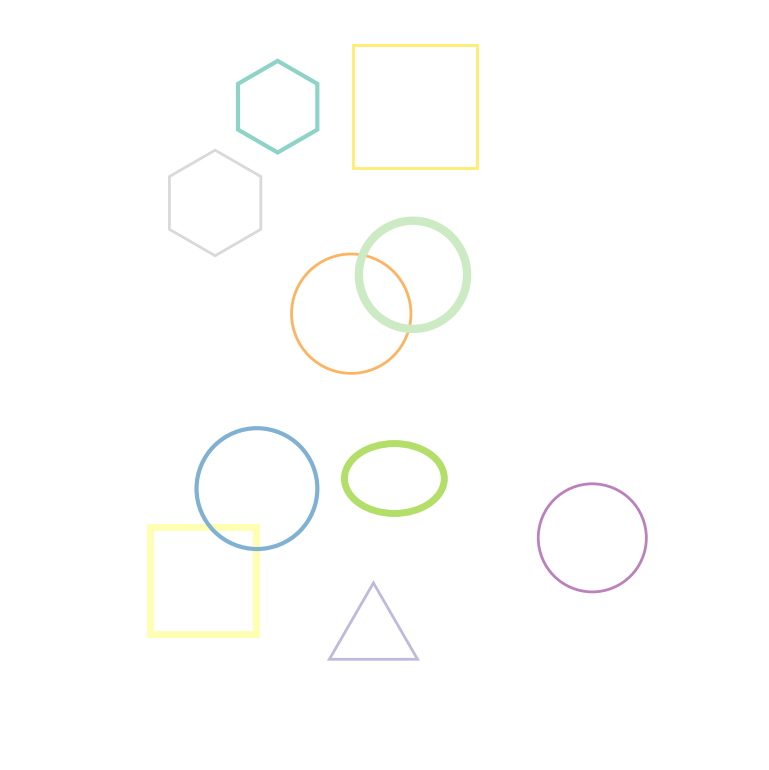[{"shape": "hexagon", "thickness": 1.5, "radius": 0.3, "center": [0.361, 0.861]}, {"shape": "square", "thickness": 2.5, "radius": 0.35, "center": [0.264, 0.246]}, {"shape": "triangle", "thickness": 1, "radius": 0.33, "center": [0.485, 0.177]}, {"shape": "circle", "thickness": 1.5, "radius": 0.39, "center": [0.334, 0.365]}, {"shape": "circle", "thickness": 1, "radius": 0.39, "center": [0.456, 0.593]}, {"shape": "oval", "thickness": 2.5, "radius": 0.32, "center": [0.512, 0.379]}, {"shape": "hexagon", "thickness": 1, "radius": 0.34, "center": [0.279, 0.736]}, {"shape": "circle", "thickness": 1, "radius": 0.35, "center": [0.769, 0.301]}, {"shape": "circle", "thickness": 3, "radius": 0.35, "center": [0.536, 0.643]}, {"shape": "square", "thickness": 1, "radius": 0.4, "center": [0.539, 0.862]}]